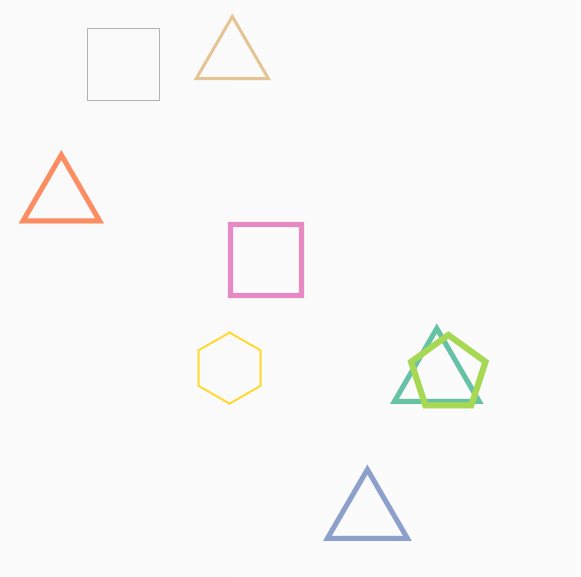[{"shape": "triangle", "thickness": 2.5, "radius": 0.42, "center": [0.751, 0.346]}, {"shape": "triangle", "thickness": 2.5, "radius": 0.38, "center": [0.106, 0.655]}, {"shape": "triangle", "thickness": 2.5, "radius": 0.4, "center": [0.632, 0.107]}, {"shape": "square", "thickness": 2.5, "radius": 0.31, "center": [0.457, 0.55]}, {"shape": "pentagon", "thickness": 3, "radius": 0.34, "center": [0.771, 0.352]}, {"shape": "hexagon", "thickness": 1, "radius": 0.31, "center": [0.395, 0.362]}, {"shape": "triangle", "thickness": 1.5, "radius": 0.36, "center": [0.4, 0.899]}, {"shape": "square", "thickness": 0.5, "radius": 0.31, "center": [0.212, 0.889]}]